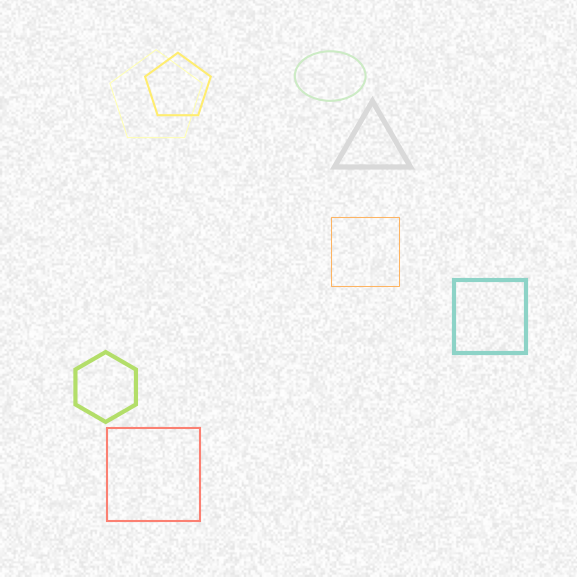[{"shape": "square", "thickness": 2, "radius": 0.31, "center": [0.848, 0.451]}, {"shape": "pentagon", "thickness": 0.5, "radius": 0.42, "center": [0.27, 0.829]}, {"shape": "square", "thickness": 1, "radius": 0.4, "center": [0.266, 0.177]}, {"shape": "square", "thickness": 0.5, "radius": 0.3, "center": [0.632, 0.564]}, {"shape": "hexagon", "thickness": 2, "radius": 0.3, "center": [0.183, 0.329]}, {"shape": "triangle", "thickness": 2.5, "radius": 0.38, "center": [0.645, 0.748]}, {"shape": "oval", "thickness": 1, "radius": 0.31, "center": [0.572, 0.867]}, {"shape": "pentagon", "thickness": 1, "radius": 0.3, "center": [0.308, 0.848]}]